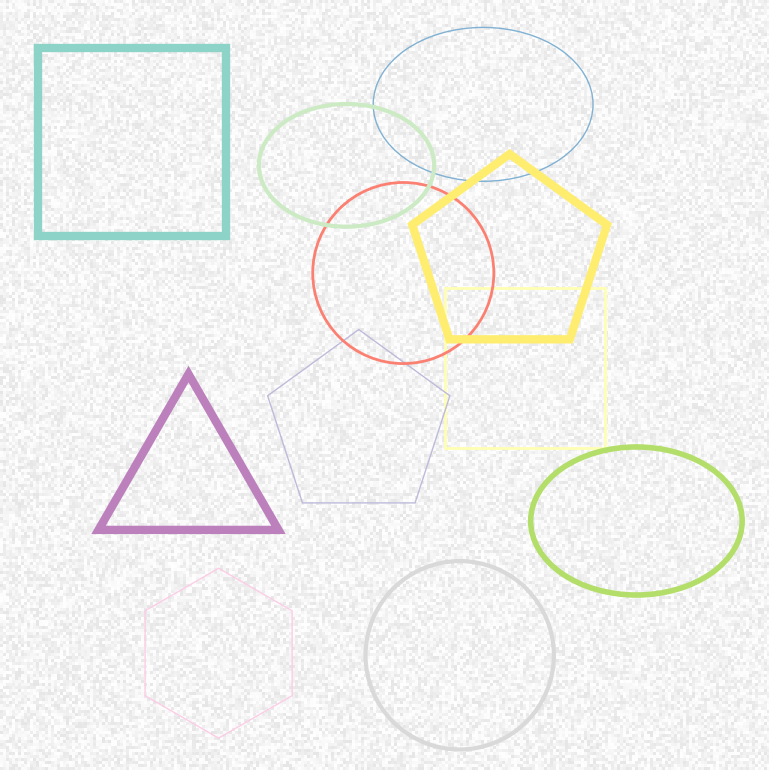[{"shape": "square", "thickness": 3, "radius": 0.61, "center": [0.172, 0.816]}, {"shape": "square", "thickness": 1, "radius": 0.52, "center": [0.681, 0.522]}, {"shape": "pentagon", "thickness": 0.5, "radius": 0.62, "center": [0.466, 0.448]}, {"shape": "circle", "thickness": 1, "radius": 0.59, "center": [0.524, 0.645]}, {"shape": "oval", "thickness": 0.5, "radius": 0.71, "center": [0.627, 0.864]}, {"shape": "oval", "thickness": 2, "radius": 0.69, "center": [0.827, 0.323]}, {"shape": "hexagon", "thickness": 0.5, "radius": 0.55, "center": [0.284, 0.152]}, {"shape": "circle", "thickness": 1.5, "radius": 0.61, "center": [0.597, 0.149]}, {"shape": "triangle", "thickness": 3, "radius": 0.67, "center": [0.245, 0.379]}, {"shape": "oval", "thickness": 1.5, "radius": 0.57, "center": [0.45, 0.785]}, {"shape": "pentagon", "thickness": 3, "radius": 0.67, "center": [0.662, 0.667]}]